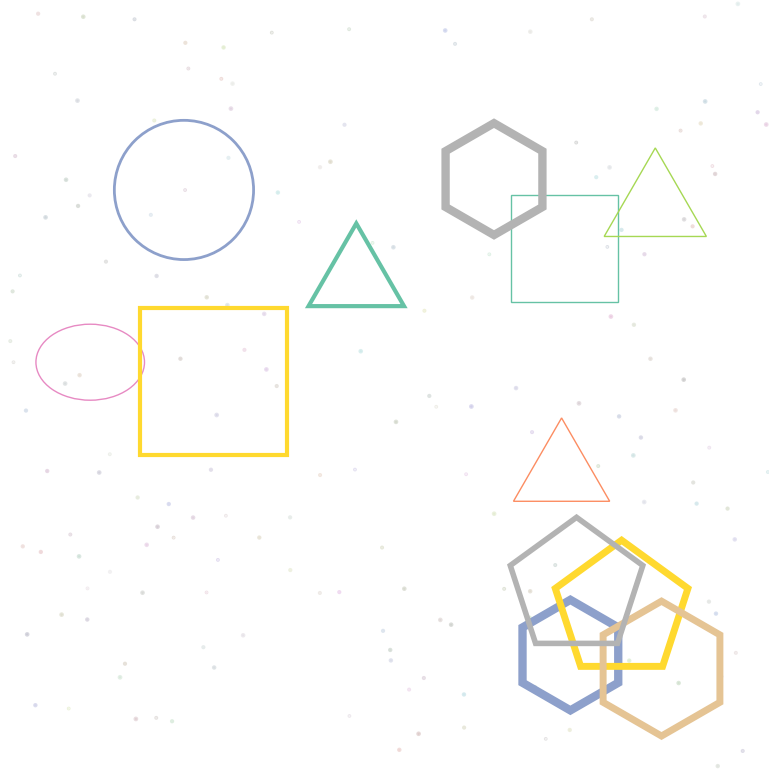[{"shape": "square", "thickness": 0.5, "radius": 0.35, "center": [0.733, 0.677]}, {"shape": "triangle", "thickness": 1.5, "radius": 0.36, "center": [0.463, 0.638]}, {"shape": "triangle", "thickness": 0.5, "radius": 0.36, "center": [0.729, 0.385]}, {"shape": "hexagon", "thickness": 3, "radius": 0.36, "center": [0.741, 0.149]}, {"shape": "circle", "thickness": 1, "radius": 0.45, "center": [0.239, 0.753]}, {"shape": "oval", "thickness": 0.5, "radius": 0.35, "center": [0.117, 0.53]}, {"shape": "triangle", "thickness": 0.5, "radius": 0.38, "center": [0.851, 0.731]}, {"shape": "pentagon", "thickness": 2.5, "radius": 0.45, "center": [0.807, 0.208]}, {"shape": "square", "thickness": 1.5, "radius": 0.48, "center": [0.277, 0.504]}, {"shape": "hexagon", "thickness": 2.5, "radius": 0.44, "center": [0.859, 0.132]}, {"shape": "pentagon", "thickness": 2, "radius": 0.45, "center": [0.749, 0.238]}, {"shape": "hexagon", "thickness": 3, "radius": 0.36, "center": [0.642, 0.767]}]